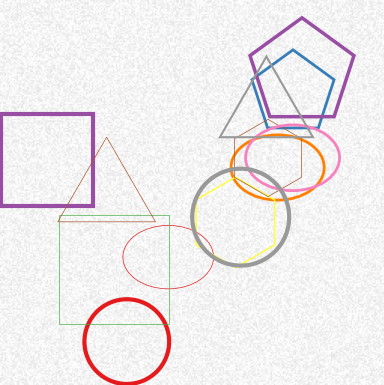[{"shape": "oval", "thickness": 0.5, "radius": 0.59, "center": [0.437, 0.332]}, {"shape": "circle", "thickness": 3, "radius": 0.55, "center": [0.329, 0.113]}, {"shape": "pentagon", "thickness": 2, "radius": 0.56, "center": [0.761, 0.758]}, {"shape": "square", "thickness": 0.5, "radius": 0.71, "center": [0.295, 0.3]}, {"shape": "square", "thickness": 3, "radius": 0.6, "center": [0.122, 0.584]}, {"shape": "pentagon", "thickness": 2.5, "radius": 0.71, "center": [0.784, 0.812]}, {"shape": "oval", "thickness": 2, "radius": 0.61, "center": [0.721, 0.565]}, {"shape": "hexagon", "thickness": 1, "radius": 0.59, "center": [0.611, 0.422]}, {"shape": "triangle", "thickness": 0.5, "radius": 0.73, "center": [0.277, 0.497]}, {"shape": "hexagon", "thickness": 0.5, "radius": 0.5, "center": [0.696, 0.59]}, {"shape": "oval", "thickness": 2, "radius": 0.61, "center": [0.76, 0.59]}, {"shape": "triangle", "thickness": 1.5, "radius": 0.7, "center": [0.692, 0.713]}, {"shape": "circle", "thickness": 3, "radius": 0.63, "center": [0.625, 0.436]}]